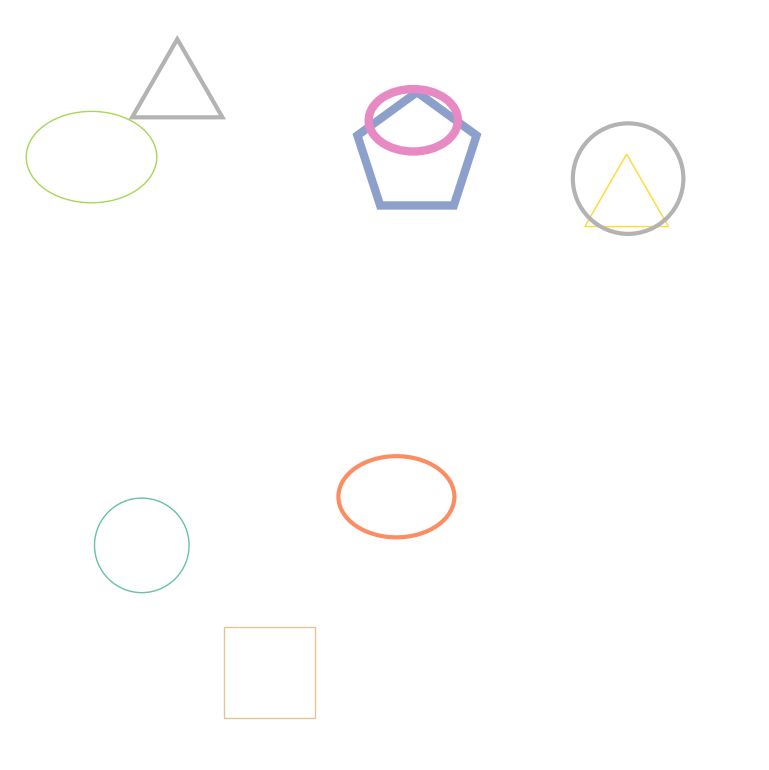[{"shape": "circle", "thickness": 0.5, "radius": 0.31, "center": [0.184, 0.292]}, {"shape": "oval", "thickness": 1.5, "radius": 0.38, "center": [0.515, 0.355]}, {"shape": "pentagon", "thickness": 3, "radius": 0.41, "center": [0.542, 0.799]}, {"shape": "oval", "thickness": 3, "radius": 0.29, "center": [0.537, 0.844]}, {"shape": "oval", "thickness": 0.5, "radius": 0.42, "center": [0.119, 0.796]}, {"shape": "triangle", "thickness": 0.5, "radius": 0.31, "center": [0.814, 0.737]}, {"shape": "square", "thickness": 0.5, "radius": 0.3, "center": [0.35, 0.126]}, {"shape": "circle", "thickness": 1.5, "radius": 0.36, "center": [0.816, 0.768]}, {"shape": "triangle", "thickness": 1.5, "radius": 0.34, "center": [0.23, 0.881]}]